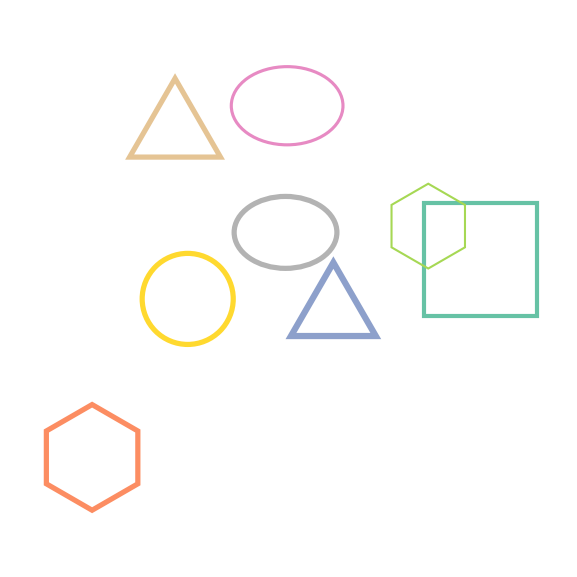[{"shape": "square", "thickness": 2, "radius": 0.49, "center": [0.832, 0.549]}, {"shape": "hexagon", "thickness": 2.5, "radius": 0.46, "center": [0.159, 0.207]}, {"shape": "triangle", "thickness": 3, "radius": 0.42, "center": [0.577, 0.46]}, {"shape": "oval", "thickness": 1.5, "radius": 0.48, "center": [0.497, 0.816]}, {"shape": "hexagon", "thickness": 1, "radius": 0.37, "center": [0.742, 0.608]}, {"shape": "circle", "thickness": 2.5, "radius": 0.39, "center": [0.325, 0.482]}, {"shape": "triangle", "thickness": 2.5, "radius": 0.45, "center": [0.303, 0.773]}, {"shape": "oval", "thickness": 2.5, "radius": 0.44, "center": [0.494, 0.597]}]